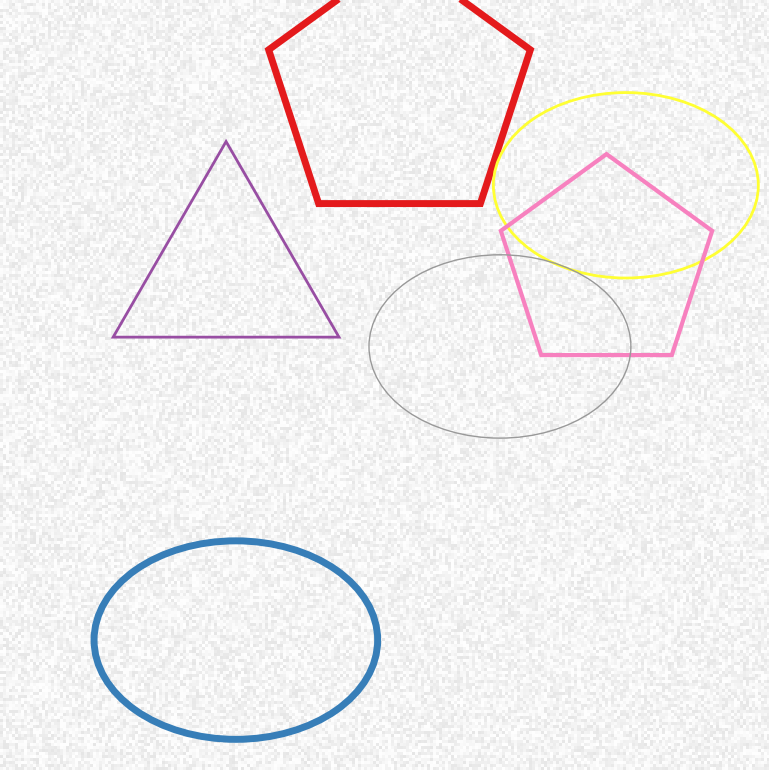[{"shape": "pentagon", "thickness": 2.5, "radius": 0.89, "center": [0.519, 0.88]}, {"shape": "oval", "thickness": 2.5, "radius": 0.92, "center": [0.306, 0.169]}, {"shape": "triangle", "thickness": 1, "radius": 0.85, "center": [0.294, 0.647]}, {"shape": "oval", "thickness": 1, "radius": 0.86, "center": [0.813, 0.759]}, {"shape": "pentagon", "thickness": 1.5, "radius": 0.72, "center": [0.788, 0.656]}, {"shape": "oval", "thickness": 0.5, "radius": 0.85, "center": [0.649, 0.55]}]